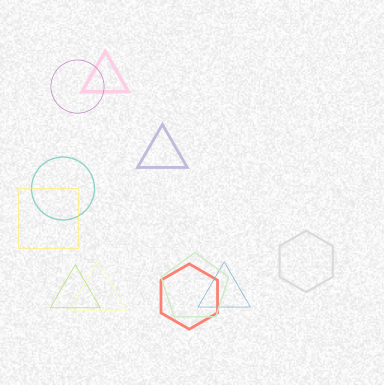[{"shape": "circle", "thickness": 1, "radius": 0.41, "center": [0.164, 0.51]}, {"shape": "triangle", "thickness": 0.5, "radius": 0.43, "center": [0.254, 0.237]}, {"shape": "triangle", "thickness": 2, "radius": 0.37, "center": [0.422, 0.602]}, {"shape": "hexagon", "thickness": 2, "radius": 0.42, "center": [0.492, 0.23]}, {"shape": "triangle", "thickness": 0.5, "radius": 0.39, "center": [0.582, 0.242]}, {"shape": "triangle", "thickness": 0.5, "radius": 0.37, "center": [0.196, 0.238]}, {"shape": "triangle", "thickness": 2.5, "radius": 0.35, "center": [0.273, 0.797]}, {"shape": "hexagon", "thickness": 1.5, "radius": 0.4, "center": [0.795, 0.321]}, {"shape": "circle", "thickness": 0.5, "radius": 0.35, "center": [0.201, 0.775]}, {"shape": "pentagon", "thickness": 1, "radius": 0.46, "center": [0.506, 0.252]}, {"shape": "square", "thickness": 0.5, "radius": 0.39, "center": [0.124, 0.434]}]